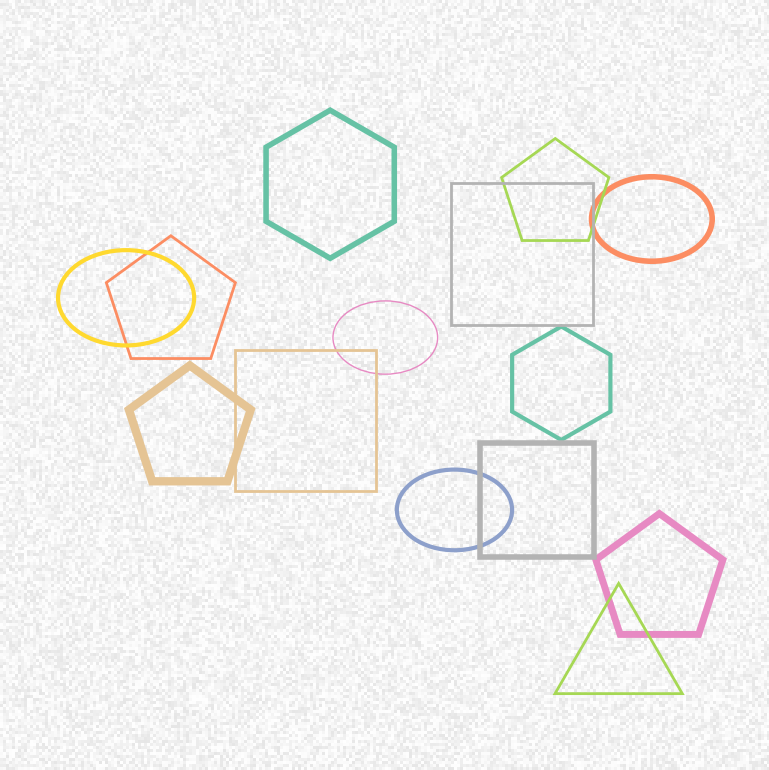[{"shape": "hexagon", "thickness": 1.5, "radius": 0.37, "center": [0.729, 0.502]}, {"shape": "hexagon", "thickness": 2, "radius": 0.48, "center": [0.429, 0.761]}, {"shape": "pentagon", "thickness": 1, "radius": 0.44, "center": [0.222, 0.606]}, {"shape": "oval", "thickness": 2, "radius": 0.39, "center": [0.847, 0.716]}, {"shape": "oval", "thickness": 1.5, "radius": 0.37, "center": [0.59, 0.338]}, {"shape": "oval", "thickness": 0.5, "radius": 0.34, "center": [0.5, 0.562]}, {"shape": "pentagon", "thickness": 2.5, "radius": 0.43, "center": [0.856, 0.246]}, {"shape": "triangle", "thickness": 1, "radius": 0.48, "center": [0.803, 0.147]}, {"shape": "pentagon", "thickness": 1, "radius": 0.37, "center": [0.721, 0.747]}, {"shape": "oval", "thickness": 1.5, "radius": 0.44, "center": [0.164, 0.613]}, {"shape": "pentagon", "thickness": 3, "radius": 0.42, "center": [0.246, 0.442]}, {"shape": "square", "thickness": 1, "radius": 0.46, "center": [0.397, 0.453]}, {"shape": "square", "thickness": 2, "radius": 0.37, "center": [0.697, 0.351]}, {"shape": "square", "thickness": 1, "radius": 0.46, "center": [0.678, 0.671]}]